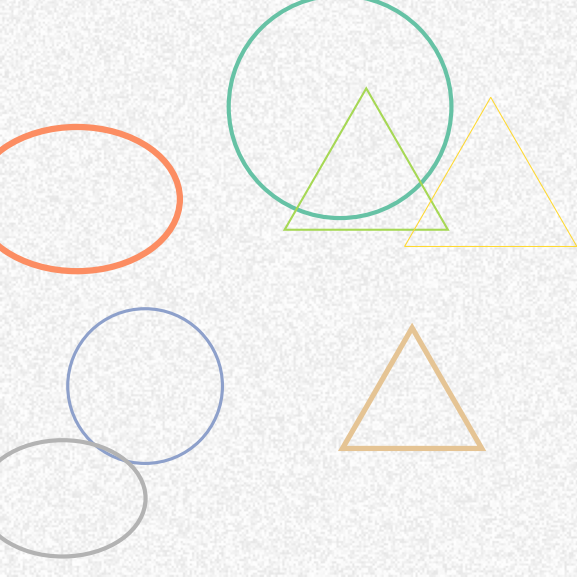[{"shape": "circle", "thickness": 2, "radius": 0.96, "center": [0.589, 0.814]}, {"shape": "oval", "thickness": 3, "radius": 0.89, "center": [0.133, 0.654]}, {"shape": "circle", "thickness": 1.5, "radius": 0.67, "center": [0.251, 0.331]}, {"shape": "triangle", "thickness": 1, "radius": 0.82, "center": [0.634, 0.683]}, {"shape": "triangle", "thickness": 0.5, "radius": 0.86, "center": [0.85, 0.658]}, {"shape": "triangle", "thickness": 2.5, "radius": 0.7, "center": [0.714, 0.292]}, {"shape": "oval", "thickness": 2, "radius": 0.72, "center": [0.108, 0.136]}]